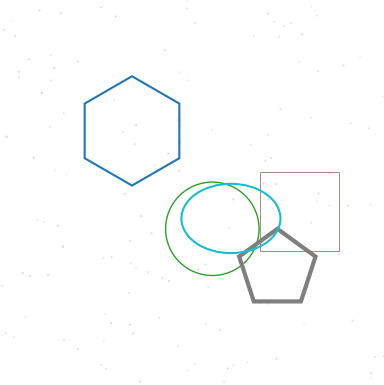[{"shape": "hexagon", "thickness": 1.5, "radius": 0.71, "center": [0.343, 0.66]}, {"shape": "circle", "thickness": 1, "radius": 0.61, "center": [0.551, 0.406]}, {"shape": "square", "thickness": 0.5, "radius": 0.51, "center": [0.779, 0.45]}, {"shape": "pentagon", "thickness": 3, "radius": 0.52, "center": [0.72, 0.301]}, {"shape": "oval", "thickness": 1.5, "radius": 0.64, "center": [0.6, 0.433]}]